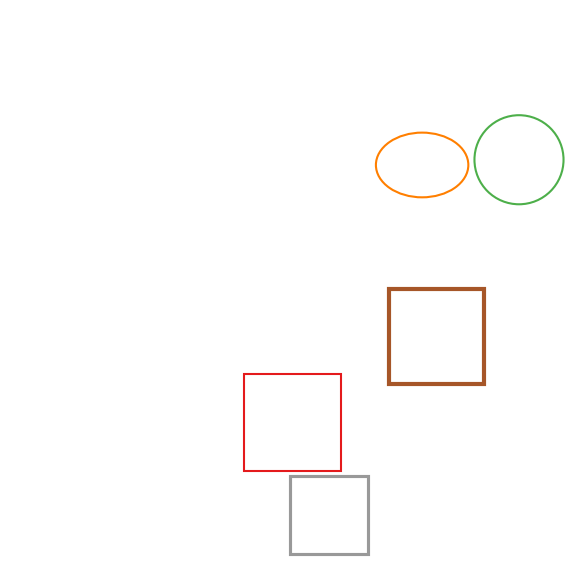[{"shape": "square", "thickness": 1, "radius": 0.42, "center": [0.507, 0.268]}, {"shape": "circle", "thickness": 1, "radius": 0.39, "center": [0.899, 0.723]}, {"shape": "oval", "thickness": 1, "radius": 0.4, "center": [0.731, 0.713]}, {"shape": "square", "thickness": 2, "radius": 0.41, "center": [0.755, 0.416]}, {"shape": "square", "thickness": 1.5, "radius": 0.34, "center": [0.57, 0.107]}]